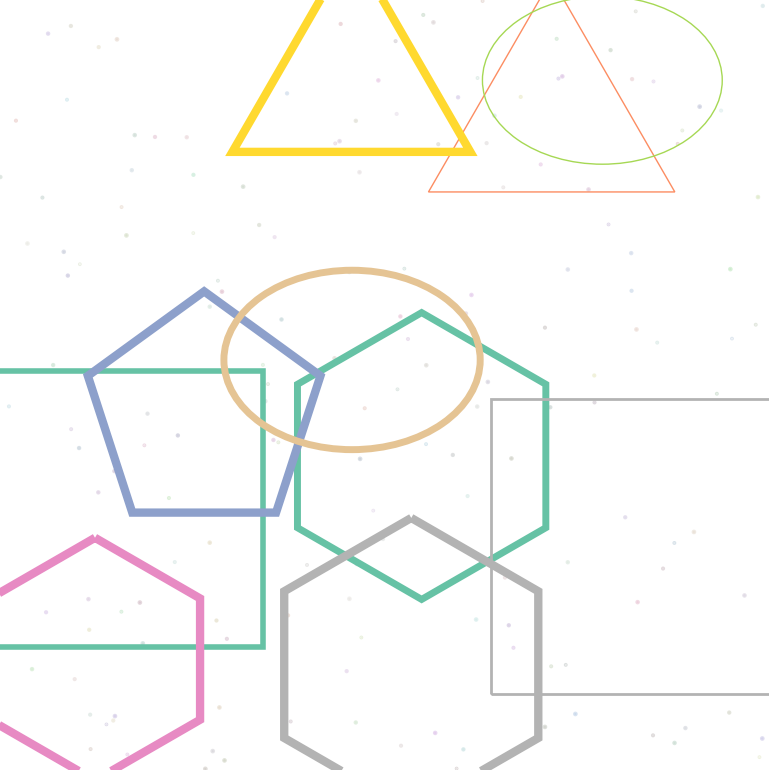[{"shape": "hexagon", "thickness": 2.5, "radius": 0.93, "center": [0.548, 0.408]}, {"shape": "square", "thickness": 2, "radius": 0.9, "center": [0.162, 0.339]}, {"shape": "triangle", "thickness": 0.5, "radius": 0.92, "center": [0.716, 0.843]}, {"shape": "pentagon", "thickness": 3, "radius": 0.79, "center": [0.265, 0.463]}, {"shape": "hexagon", "thickness": 3, "radius": 0.79, "center": [0.123, 0.144]}, {"shape": "oval", "thickness": 0.5, "radius": 0.78, "center": [0.782, 0.896]}, {"shape": "triangle", "thickness": 3, "radius": 0.89, "center": [0.456, 0.892]}, {"shape": "oval", "thickness": 2.5, "radius": 0.83, "center": [0.457, 0.533]}, {"shape": "hexagon", "thickness": 3, "radius": 0.95, "center": [0.534, 0.137]}, {"shape": "square", "thickness": 1, "radius": 0.96, "center": [0.829, 0.29]}]